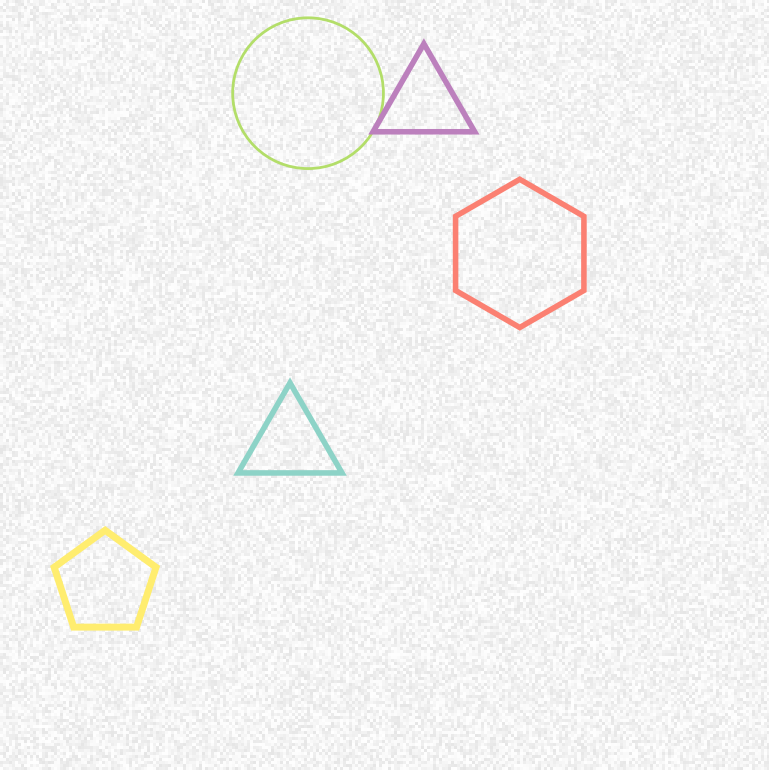[{"shape": "triangle", "thickness": 2, "radius": 0.39, "center": [0.377, 0.425]}, {"shape": "hexagon", "thickness": 2, "radius": 0.48, "center": [0.675, 0.671]}, {"shape": "circle", "thickness": 1, "radius": 0.49, "center": [0.4, 0.879]}, {"shape": "triangle", "thickness": 2, "radius": 0.38, "center": [0.55, 0.867]}, {"shape": "pentagon", "thickness": 2.5, "radius": 0.35, "center": [0.136, 0.242]}]